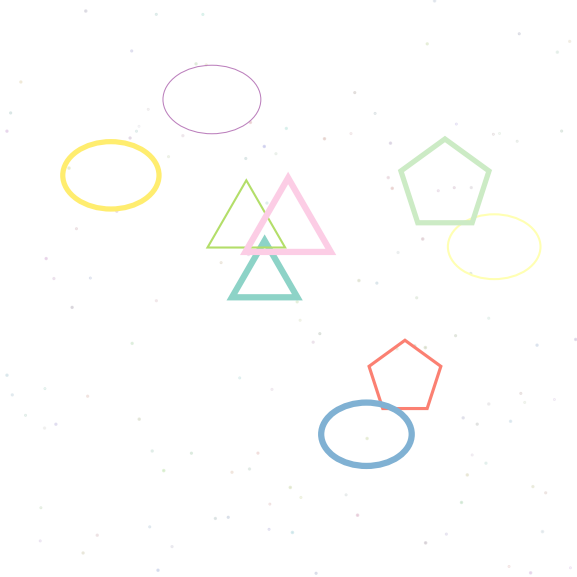[{"shape": "triangle", "thickness": 3, "radius": 0.33, "center": [0.458, 0.517]}, {"shape": "oval", "thickness": 1, "radius": 0.4, "center": [0.856, 0.572]}, {"shape": "pentagon", "thickness": 1.5, "radius": 0.33, "center": [0.701, 0.345]}, {"shape": "oval", "thickness": 3, "radius": 0.39, "center": [0.635, 0.247]}, {"shape": "triangle", "thickness": 1, "radius": 0.39, "center": [0.427, 0.609]}, {"shape": "triangle", "thickness": 3, "radius": 0.43, "center": [0.499, 0.606]}, {"shape": "oval", "thickness": 0.5, "radius": 0.42, "center": [0.367, 0.827]}, {"shape": "pentagon", "thickness": 2.5, "radius": 0.4, "center": [0.77, 0.678]}, {"shape": "oval", "thickness": 2.5, "radius": 0.42, "center": [0.192, 0.696]}]